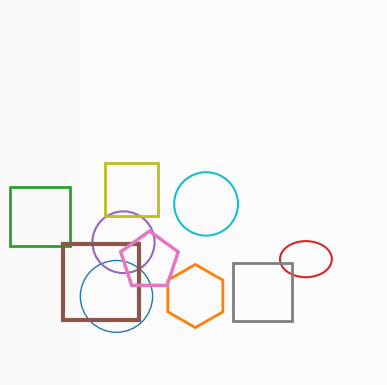[{"shape": "circle", "thickness": 1, "radius": 0.47, "center": [0.301, 0.23]}, {"shape": "hexagon", "thickness": 2, "radius": 0.41, "center": [0.504, 0.231]}, {"shape": "square", "thickness": 2, "radius": 0.38, "center": [0.103, 0.438]}, {"shape": "oval", "thickness": 1.5, "radius": 0.33, "center": [0.789, 0.327]}, {"shape": "circle", "thickness": 1.5, "radius": 0.4, "center": [0.319, 0.371]}, {"shape": "square", "thickness": 3, "radius": 0.49, "center": [0.26, 0.267]}, {"shape": "pentagon", "thickness": 2.5, "radius": 0.39, "center": [0.386, 0.322]}, {"shape": "square", "thickness": 2, "radius": 0.38, "center": [0.678, 0.242]}, {"shape": "square", "thickness": 2, "radius": 0.35, "center": [0.339, 0.508]}, {"shape": "circle", "thickness": 1.5, "radius": 0.41, "center": [0.532, 0.47]}]